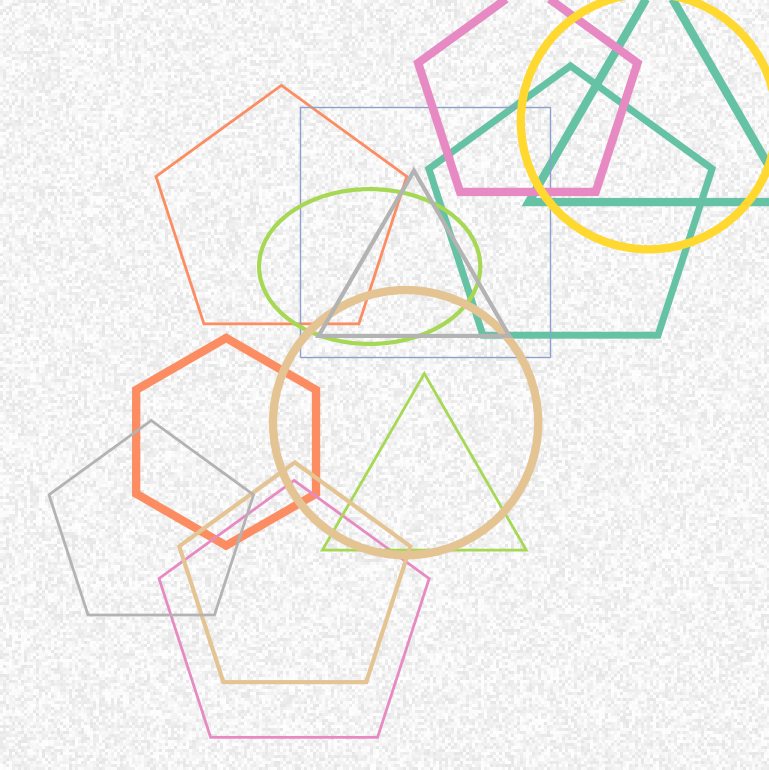[{"shape": "triangle", "thickness": 3, "radius": 0.98, "center": [0.856, 0.835]}, {"shape": "pentagon", "thickness": 2.5, "radius": 0.97, "center": [0.741, 0.721]}, {"shape": "pentagon", "thickness": 1, "radius": 0.86, "center": [0.365, 0.718]}, {"shape": "hexagon", "thickness": 3, "radius": 0.67, "center": [0.294, 0.426]}, {"shape": "square", "thickness": 0.5, "radius": 0.81, "center": [0.552, 0.699]}, {"shape": "pentagon", "thickness": 3, "radius": 0.75, "center": [0.686, 0.872]}, {"shape": "pentagon", "thickness": 1, "radius": 0.92, "center": [0.382, 0.192]}, {"shape": "oval", "thickness": 1.5, "radius": 0.72, "center": [0.48, 0.654]}, {"shape": "triangle", "thickness": 1, "radius": 0.76, "center": [0.551, 0.362]}, {"shape": "circle", "thickness": 3, "radius": 0.83, "center": [0.842, 0.842]}, {"shape": "circle", "thickness": 3, "radius": 0.86, "center": [0.527, 0.451]}, {"shape": "pentagon", "thickness": 1.5, "radius": 0.79, "center": [0.383, 0.242]}, {"shape": "triangle", "thickness": 1.5, "radius": 0.71, "center": [0.538, 0.635]}, {"shape": "pentagon", "thickness": 1, "radius": 0.7, "center": [0.196, 0.314]}]